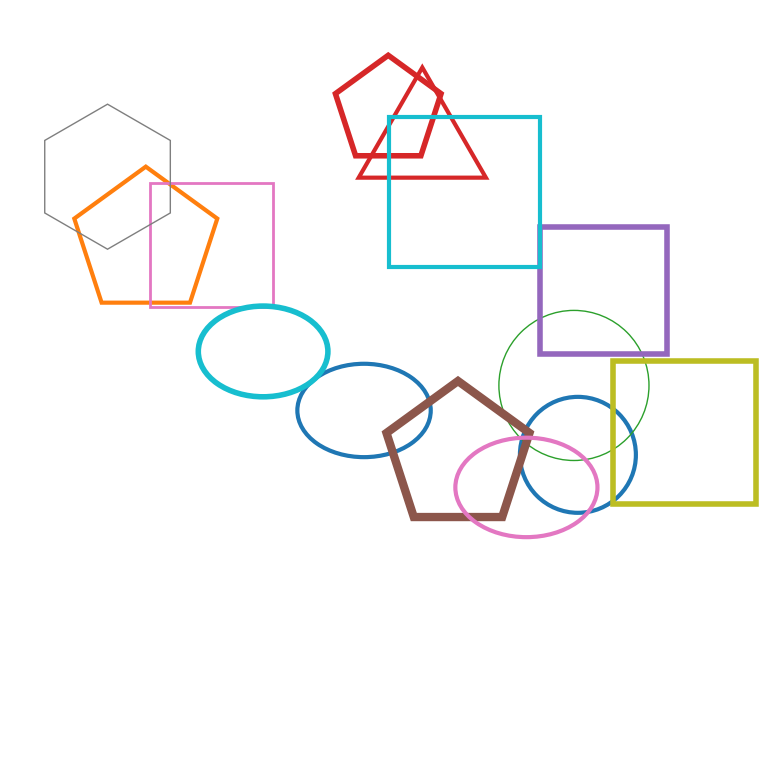[{"shape": "oval", "thickness": 1.5, "radius": 0.43, "center": [0.473, 0.467]}, {"shape": "circle", "thickness": 1.5, "radius": 0.38, "center": [0.751, 0.409]}, {"shape": "pentagon", "thickness": 1.5, "radius": 0.49, "center": [0.189, 0.686]}, {"shape": "circle", "thickness": 0.5, "radius": 0.49, "center": [0.745, 0.499]}, {"shape": "triangle", "thickness": 1.5, "radius": 0.48, "center": [0.548, 0.817]}, {"shape": "pentagon", "thickness": 2, "radius": 0.36, "center": [0.504, 0.856]}, {"shape": "square", "thickness": 2, "radius": 0.41, "center": [0.784, 0.623]}, {"shape": "pentagon", "thickness": 3, "radius": 0.49, "center": [0.595, 0.408]}, {"shape": "oval", "thickness": 1.5, "radius": 0.46, "center": [0.684, 0.367]}, {"shape": "square", "thickness": 1, "radius": 0.4, "center": [0.275, 0.682]}, {"shape": "hexagon", "thickness": 0.5, "radius": 0.47, "center": [0.14, 0.771]}, {"shape": "square", "thickness": 2, "radius": 0.46, "center": [0.889, 0.438]}, {"shape": "oval", "thickness": 2, "radius": 0.42, "center": [0.342, 0.544]}, {"shape": "square", "thickness": 1.5, "radius": 0.49, "center": [0.603, 0.751]}]